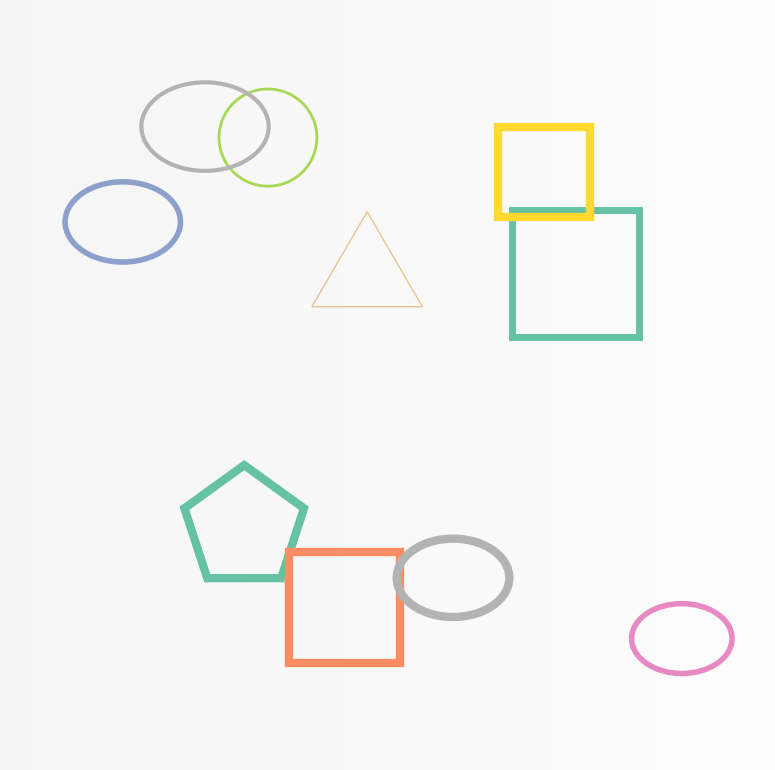[{"shape": "square", "thickness": 2.5, "radius": 0.41, "center": [0.742, 0.645]}, {"shape": "pentagon", "thickness": 3, "radius": 0.41, "center": [0.315, 0.315]}, {"shape": "square", "thickness": 3, "radius": 0.36, "center": [0.444, 0.211]}, {"shape": "oval", "thickness": 2, "radius": 0.37, "center": [0.158, 0.712]}, {"shape": "oval", "thickness": 2, "radius": 0.32, "center": [0.88, 0.171]}, {"shape": "circle", "thickness": 1, "radius": 0.32, "center": [0.346, 0.821]}, {"shape": "square", "thickness": 3, "radius": 0.29, "center": [0.702, 0.777]}, {"shape": "triangle", "thickness": 0.5, "radius": 0.41, "center": [0.474, 0.643]}, {"shape": "oval", "thickness": 1.5, "radius": 0.41, "center": [0.265, 0.836]}, {"shape": "oval", "thickness": 3, "radius": 0.36, "center": [0.585, 0.25]}]